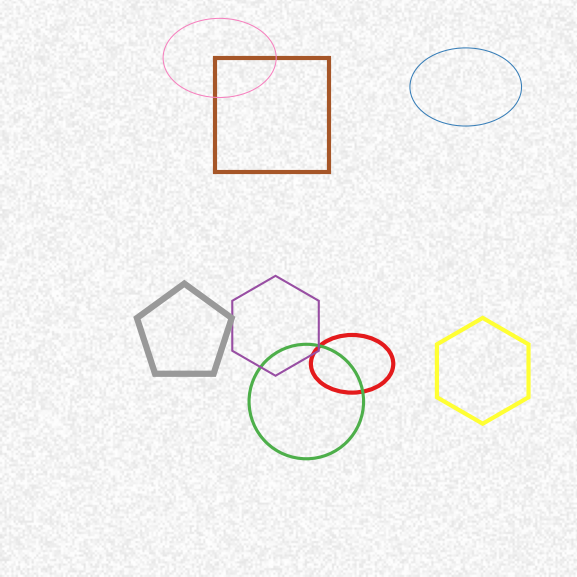[{"shape": "oval", "thickness": 2, "radius": 0.36, "center": [0.61, 0.369]}, {"shape": "oval", "thickness": 0.5, "radius": 0.48, "center": [0.806, 0.849]}, {"shape": "circle", "thickness": 1.5, "radius": 0.5, "center": [0.53, 0.304]}, {"shape": "hexagon", "thickness": 1, "radius": 0.43, "center": [0.477, 0.435]}, {"shape": "hexagon", "thickness": 2, "radius": 0.46, "center": [0.836, 0.357]}, {"shape": "square", "thickness": 2, "radius": 0.49, "center": [0.47, 0.8]}, {"shape": "oval", "thickness": 0.5, "radius": 0.49, "center": [0.38, 0.899]}, {"shape": "pentagon", "thickness": 3, "radius": 0.43, "center": [0.319, 0.422]}]